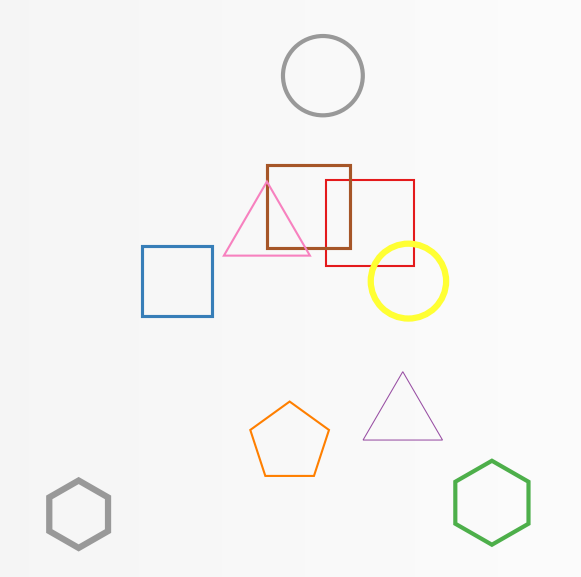[{"shape": "square", "thickness": 1, "radius": 0.37, "center": [0.637, 0.613]}, {"shape": "square", "thickness": 1.5, "radius": 0.3, "center": [0.305, 0.513]}, {"shape": "hexagon", "thickness": 2, "radius": 0.36, "center": [0.846, 0.129]}, {"shape": "triangle", "thickness": 0.5, "radius": 0.39, "center": [0.693, 0.277]}, {"shape": "pentagon", "thickness": 1, "radius": 0.36, "center": [0.498, 0.233]}, {"shape": "circle", "thickness": 3, "radius": 0.32, "center": [0.703, 0.512]}, {"shape": "square", "thickness": 1.5, "radius": 0.36, "center": [0.53, 0.641]}, {"shape": "triangle", "thickness": 1, "radius": 0.43, "center": [0.459, 0.599]}, {"shape": "circle", "thickness": 2, "radius": 0.34, "center": [0.556, 0.868]}, {"shape": "hexagon", "thickness": 3, "radius": 0.29, "center": [0.135, 0.109]}]